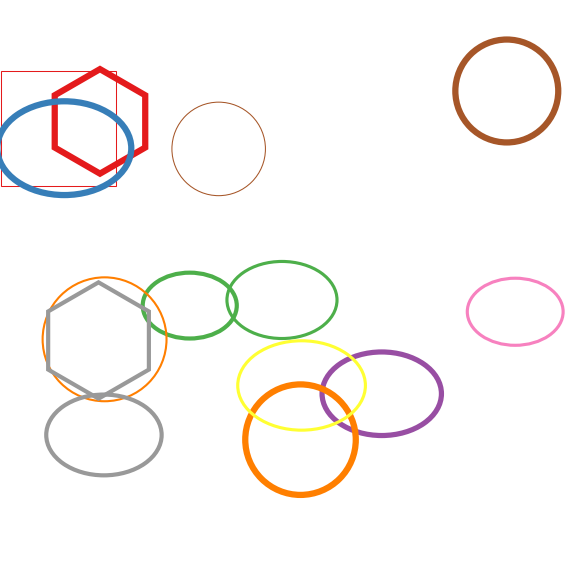[{"shape": "square", "thickness": 0.5, "radius": 0.5, "center": [0.101, 0.776]}, {"shape": "hexagon", "thickness": 3, "radius": 0.45, "center": [0.173, 0.789]}, {"shape": "oval", "thickness": 3, "radius": 0.58, "center": [0.111, 0.743]}, {"shape": "oval", "thickness": 1.5, "radius": 0.48, "center": [0.488, 0.48]}, {"shape": "oval", "thickness": 2, "radius": 0.41, "center": [0.329, 0.47]}, {"shape": "oval", "thickness": 2.5, "radius": 0.52, "center": [0.661, 0.317]}, {"shape": "circle", "thickness": 1, "radius": 0.54, "center": [0.181, 0.412]}, {"shape": "circle", "thickness": 3, "radius": 0.48, "center": [0.52, 0.238]}, {"shape": "oval", "thickness": 1.5, "radius": 0.55, "center": [0.522, 0.332]}, {"shape": "circle", "thickness": 0.5, "radius": 0.4, "center": [0.379, 0.741]}, {"shape": "circle", "thickness": 3, "radius": 0.45, "center": [0.878, 0.842]}, {"shape": "oval", "thickness": 1.5, "radius": 0.41, "center": [0.892, 0.459]}, {"shape": "oval", "thickness": 2, "radius": 0.5, "center": [0.18, 0.246]}, {"shape": "hexagon", "thickness": 2, "radius": 0.5, "center": [0.171, 0.41]}]